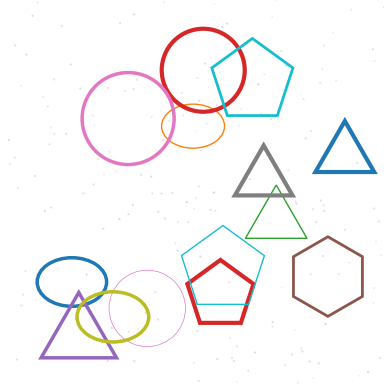[{"shape": "oval", "thickness": 2.5, "radius": 0.45, "center": [0.187, 0.267]}, {"shape": "triangle", "thickness": 3, "radius": 0.44, "center": [0.896, 0.597]}, {"shape": "oval", "thickness": 1, "radius": 0.41, "center": [0.501, 0.672]}, {"shape": "triangle", "thickness": 1, "radius": 0.46, "center": [0.717, 0.427]}, {"shape": "circle", "thickness": 3, "radius": 0.54, "center": [0.528, 0.818]}, {"shape": "pentagon", "thickness": 3, "radius": 0.45, "center": [0.573, 0.234]}, {"shape": "triangle", "thickness": 2.5, "radius": 0.57, "center": [0.205, 0.127]}, {"shape": "hexagon", "thickness": 2, "radius": 0.52, "center": [0.852, 0.282]}, {"shape": "circle", "thickness": 0.5, "radius": 0.5, "center": [0.382, 0.199]}, {"shape": "circle", "thickness": 2.5, "radius": 0.6, "center": [0.333, 0.692]}, {"shape": "triangle", "thickness": 3, "radius": 0.43, "center": [0.685, 0.536]}, {"shape": "oval", "thickness": 2.5, "radius": 0.47, "center": [0.293, 0.177]}, {"shape": "pentagon", "thickness": 2, "radius": 0.55, "center": [0.656, 0.789]}, {"shape": "pentagon", "thickness": 1, "radius": 0.57, "center": [0.579, 0.301]}]